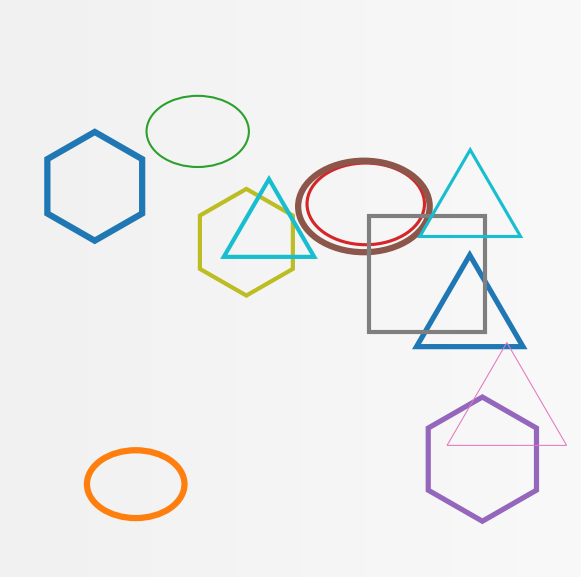[{"shape": "triangle", "thickness": 2.5, "radius": 0.53, "center": [0.808, 0.452]}, {"shape": "hexagon", "thickness": 3, "radius": 0.47, "center": [0.163, 0.677]}, {"shape": "oval", "thickness": 3, "radius": 0.42, "center": [0.233, 0.161]}, {"shape": "oval", "thickness": 1, "radius": 0.44, "center": [0.34, 0.772]}, {"shape": "oval", "thickness": 1.5, "radius": 0.51, "center": [0.629, 0.646]}, {"shape": "hexagon", "thickness": 2.5, "radius": 0.54, "center": [0.83, 0.204]}, {"shape": "oval", "thickness": 3, "radius": 0.57, "center": [0.626, 0.642]}, {"shape": "triangle", "thickness": 0.5, "radius": 0.59, "center": [0.872, 0.287]}, {"shape": "square", "thickness": 2, "radius": 0.5, "center": [0.734, 0.524]}, {"shape": "hexagon", "thickness": 2, "radius": 0.46, "center": [0.424, 0.58]}, {"shape": "triangle", "thickness": 1.5, "radius": 0.5, "center": [0.809, 0.64]}, {"shape": "triangle", "thickness": 2, "radius": 0.45, "center": [0.463, 0.599]}]